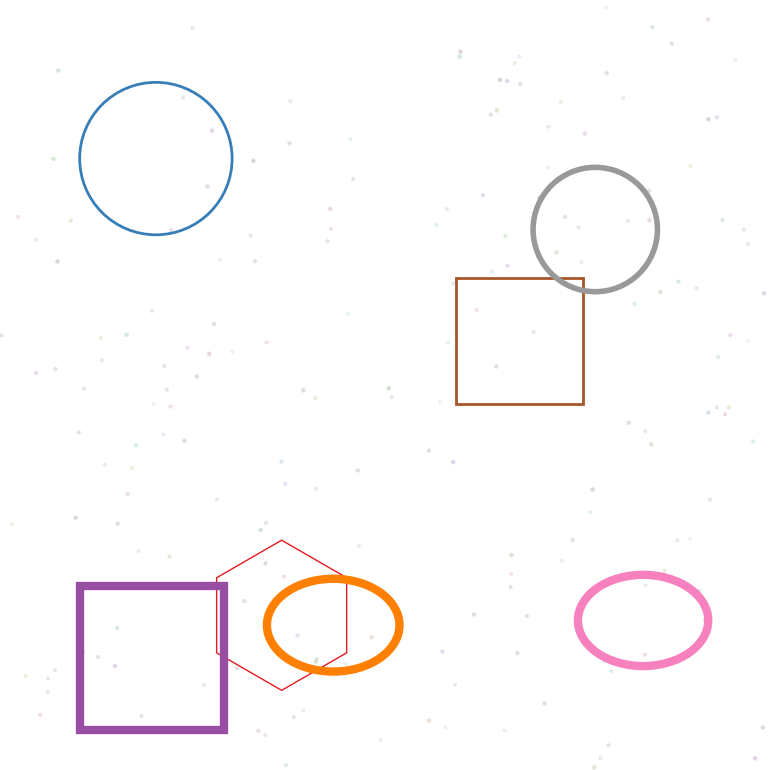[{"shape": "hexagon", "thickness": 0.5, "radius": 0.49, "center": [0.366, 0.201]}, {"shape": "circle", "thickness": 1, "radius": 0.49, "center": [0.202, 0.794]}, {"shape": "square", "thickness": 3, "radius": 0.47, "center": [0.197, 0.145]}, {"shape": "oval", "thickness": 3, "radius": 0.43, "center": [0.433, 0.188]}, {"shape": "square", "thickness": 1, "radius": 0.41, "center": [0.675, 0.557]}, {"shape": "oval", "thickness": 3, "radius": 0.42, "center": [0.835, 0.194]}, {"shape": "circle", "thickness": 2, "radius": 0.4, "center": [0.773, 0.702]}]